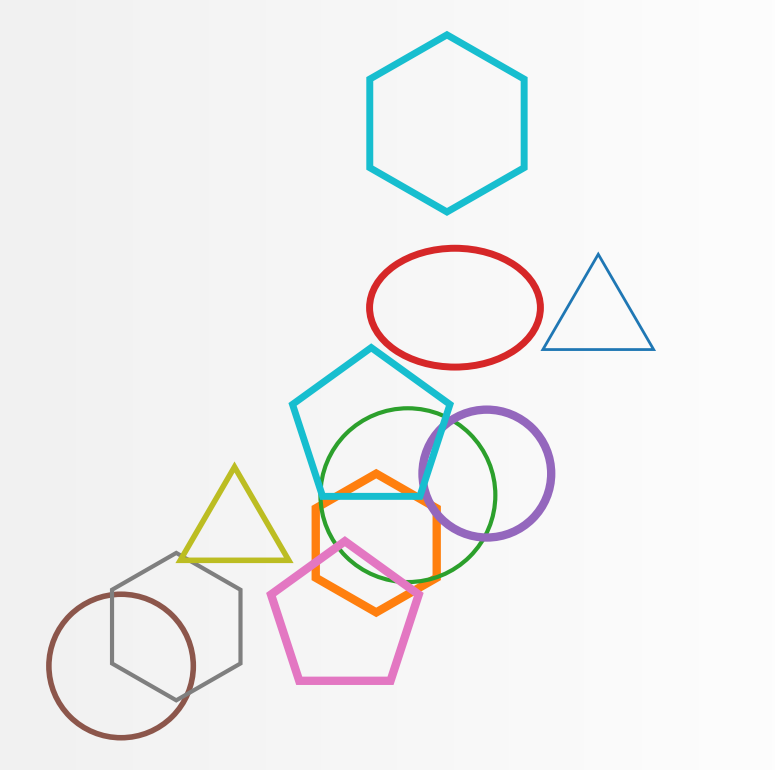[{"shape": "triangle", "thickness": 1, "radius": 0.41, "center": [0.772, 0.587]}, {"shape": "hexagon", "thickness": 3, "radius": 0.45, "center": [0.485, 0.295]}, {"shape": "circle", "thickness": 1.5, "radius": 0.56, "center": [0.526, 0.357]}, {"shape": "oval", "thickness": 2.5, "radius": 0.55, "center": [0.587, 0.6]}, {"shape": "circle", "thickness": 3, "radius": 0.42, "center": [0.628, 0.385]}, {"shape": "circle", "thickness": 2, "radius": 0.47, "center": [0.156, 0.135]}, {"shape": "pentagon", "thickness": 3, "radius": 0.5, "center": [0.445, 0.197]}, {"shape": "hexagon", "thickness": 1.5, "radius": 0.48, "center": [0.227, 0.186]}, {"shape": "triangle", "thickness": 2, "radius": 0.4, "center": [0.303, 0.313]}, {"shape": "pentagon", "thickness": 2.5, "radius": 0.53, "center": [0.479, 0.442]}, {"shape": "hexagon", "thickness": 2.5, "radius": 0.57, "center": [0.577, 0.84]}]